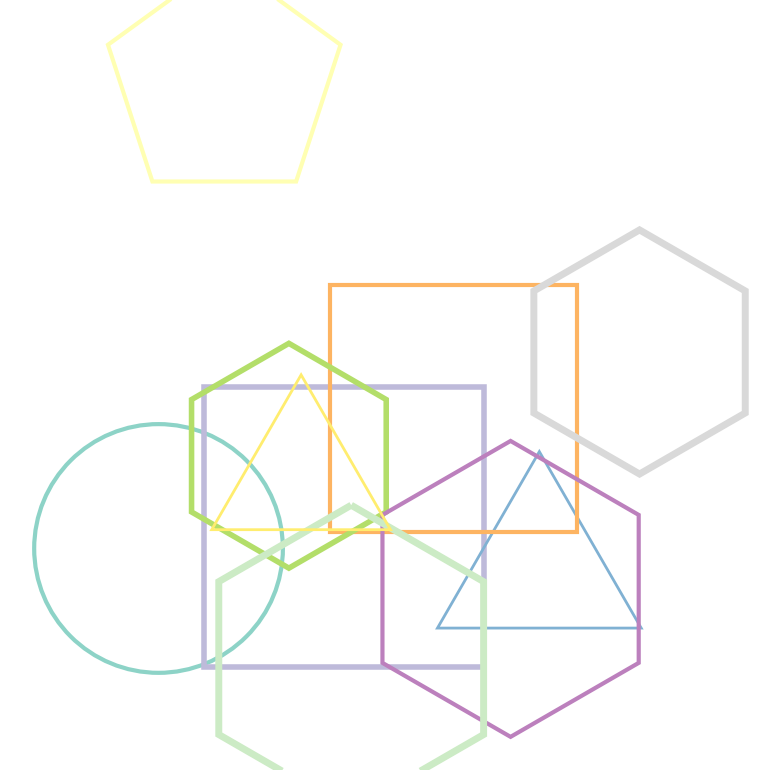[{"shape": "circle", "thickness": 1.5, "radius": 0.81, "center": [0.206, 0.288]}, {"shape": "pentagon", "thickness": 1.5, "radius": 0.79, "center": [0.291, 0.893]}, {"shape": "square", "thickness": 2, "radius": 0.91, "center": [0.447, 0.315]}, {"shape": "triangle", "thickness": 1, "radius": 0.76, "center": [0.7, 0.261]}, {"shape": "square", "thickness": 1.5, "radius": 0.8, "center": [0.588, 0.47]}, {"shape": "hexagon", "thickness": 2, "radius": 0.73, "center": [0.375, 0.408]}, {"shape": "hexagon", "thickness": 2.5, "radius": 0.79, "center": [0.831, 0.543]}, {"shape": "hexagon", "thickness": 1.5, "radius": 0.96, "center": [0.663, 0.235]}, {"shape": "hexagon", "thickness": 2.5, "radius": 0.99, "center": [0.456, 0.145]}, {"shape": "triangle", "thickness": 1, "radius": 0.67, "center": [0.391, 0.379]}]